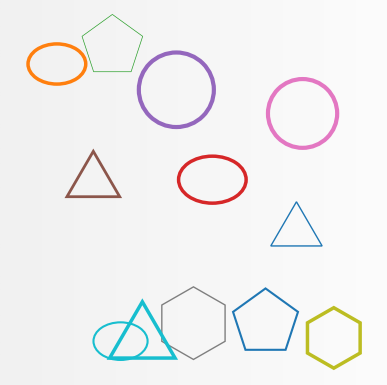[{"shape": "pentagon", "thickness": 1.5, "radius": 0.44, "center": [0.685, 0.163]}, {"shape": "triangle", "thickness": 1, "radius": 0.38, "center": [0.765, 0.399]}, {"shape": "oval", "thickness": 2.5, "radius": 0.37, "center": [0.147, 0.834]}, {"shape": "pentagon", "thickness": 0.5, "radius": 0.41, "center": [0.29, 0.88]}, {"shape": "oval", "thickness": 2.5, "radius": 0.44, "center": [0.548, 0.533]}, {"shape": "circle", "thickness": 3, "radius": 0.48, "center": [0.455, 0.767]}, {"shape": "triangle", "thickness": 2, "radius": 0.39, "center": [0.241, 0.528]}, {"shape": "circle", "thickness": 3, "radius": 0.45, "center": [0.781, 0.705]}, {"shape": "hexagon", "thickness": 1, "radius": 0.47, "center": [0.499, 0.161]}, {"shape": "hexagon", "thickness": 2.5, "radius": 0.39, "center": [0.861, 0.122]}, {"shape": "oval", "thickness": 1.5, "radius": 0.35, "center": [0.311, 0.114]}, {"shape": "triangle", "thickness": 2.5, "radius": 0.49, "center": [0.367, 0.119]}]